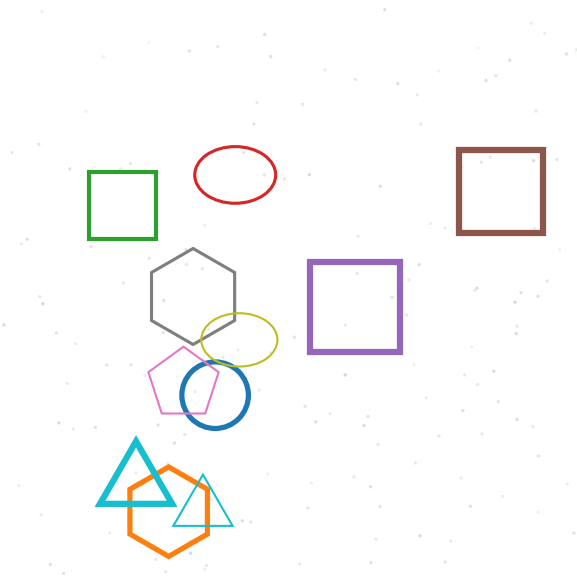[{"shape": "circle", "thickness": 2.5, "radius": 0.29, "center": [0.373, 0.315]}, {"shape": "hexagon", "thickness": 2.5, "radius": 0.39, "center": [0.292, 0.113]}, {"shape": "square", "thickness": 2, "radius": 0.29, "center": [0.212, 0.643]}, {"shape": "oval", "thickness": 1.5, "radius": 0.35, "center": [0.407, 0.696]}, {"shape": "square", "thickness": 3, "radius": 0.39, "center": [0.615, 0.468]}, {"shape": "square", "thickness": 3, "radius": 0.36, "center": [0.867, 0.668]}, {"shape": "pentagon", "thickness": 1, "radius": 0.32, "center": [0.318, 0.335]}, {"shape": "hexagon", "thickness": 1.5, "radius": 0.42, "center": [0.334, 0.486]}, {"shape": "oval", "thickness": 1, "radius": 0.33, "center": [0.414, 0.411]}, {"shape": "triangle", "thickness": 3, "radius": 0.36, "center": [0.236, 0.163]}, {"shape": "triangle", "thickness": 1, "radius": 0.3, "center": [0.351, 0.118]}]